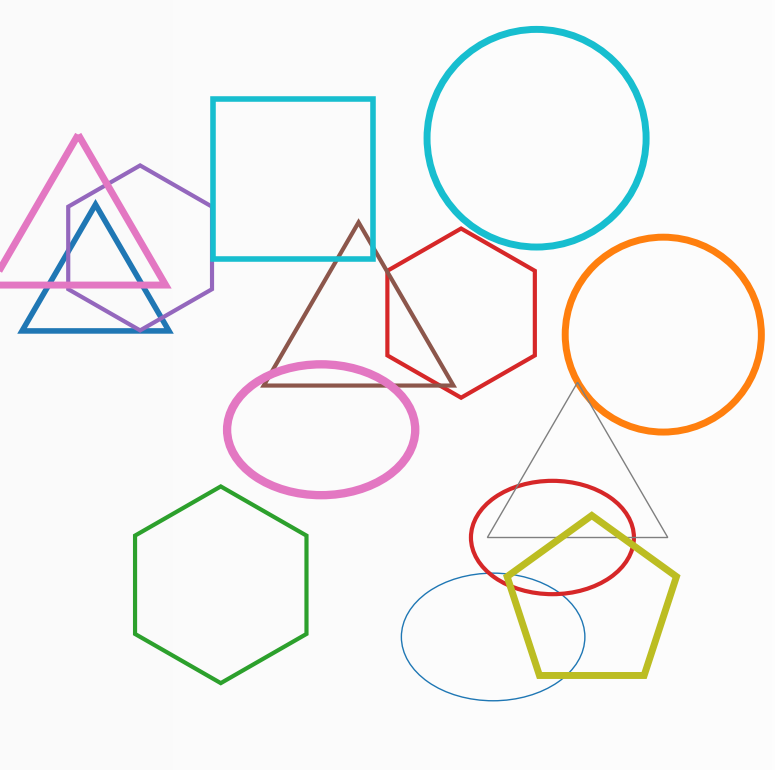[{"shape": "oval", "thickness": 0.5, "radius": 0.59, "center": [0.636, 0.173]}, {"shape": "triangle", "thickness": 2, "radius": 0.55, "center": [0.123, 0.625]}, {"shape": "circle", "thickness": 2.5, "radius": 0.63, "center": [0.856, 0.565]}, {"shape": "hexagon", "thickness": 1.5, "radius": 0.64, "center": [0.285, 0.241]}, {"shape": "hexagon", "thickness": 1.5, "radius": 0.55, "center": [0.595, 0.593]}, {"shape": "oval", "thickness": 1.5, "radius": 0.53, "center": [0.713, 0.302]}, {"shape": "hexagon", "thickness": 1.5, "radius": 0.54, "center": [0.181, 0.678]}, {"shape": "triangle", "thickness": 1.5, "radius": 0.71, "center": [0.463, 0.57]}, {"shape": "oval", "thickness": 3, "radius": 0.61, "center": [0.414, 0.442]}, {"shape": "triangle", "thickness": 2.5, "radius": 0.65, "center": [0.101, 0.695]}, {"shape": "triangle", "thickness": 0.5, "radius": 0.67, "center": [0.745, 0.369]}, {"shape": "pentagon", "thickness": 2.5, "radius": 0.57, "center": [0.764, 0.216]}, {"shape": "square", "thickness": 2, "radius": 0.52, "center": [0.378, 0.767]}, {"shape": "circle", "thickness": 2.5, "radius": 0.71, "center": [0.692, 0.821]}]